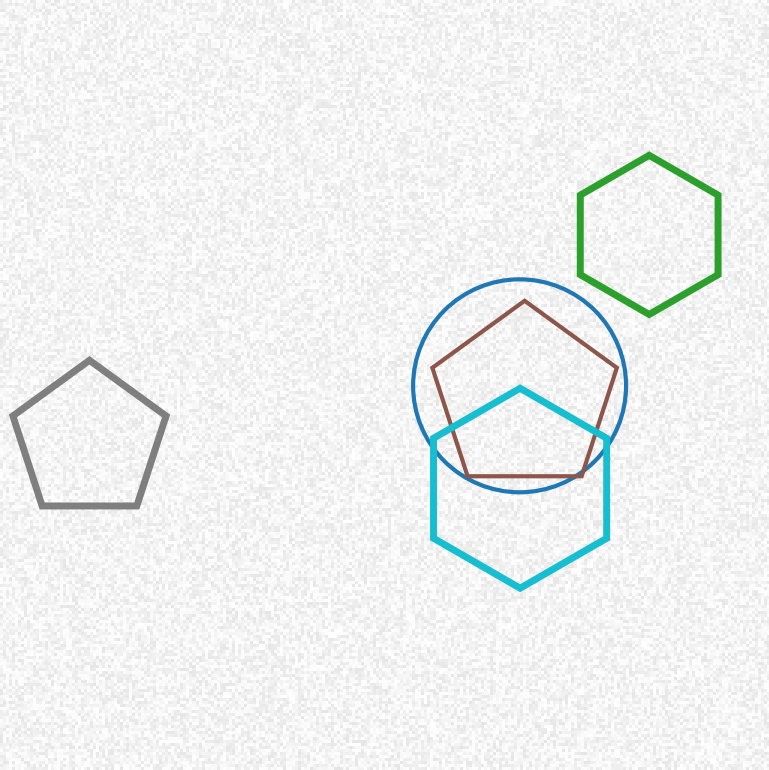[{"shape": "circle", "thickness": 1.5, "radius": 0.69, "center": [0.675, 0.499]}, {"shape": "hexagon", "thickness": 2.5, "radius": 0.52, "center": [0.843, 0.695]}, {"shape": "pentagon", "thickness": 1.5, "radius": 0.63, "center": [0.681, 0.483]}, {"shape": "pentagon", "thickness": 2.5, "radius": 0.52, "center": [0.116, 0.427]}, {"shape": "hexagon", "thickness": 2.5, "radius": 0.65, "center": [0.675, 0.366]}]